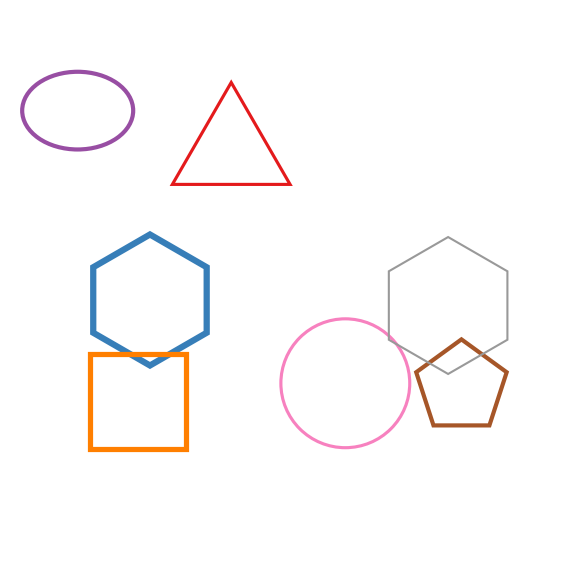[{"shape": "triangle", "thickness": 1.5, "radius": 0.59, "center": [0.4, 0.739]}, {"shape": "hexagon", "thickness": 3, "radius": 0.57, "center": [0.26, 0.48]}, {"shape": "oval", "thickness": 2, "radius": 0.48, "center": [0.135, 0.808]}, {"shape": "square", "thickness": 2.5, "radius": 0.41, "center": [0.239, 0.304]}, {"shape": "pentagon", "thickness": 2, "radius": 0.41, "center": [0.799, 0.329]}, {"shape": "circle", "thickness": 1.5, "radius": 0.56, "center": [0.598, 0.335]}, {"shape": "hexagon", "thickness": 1, "radius": 0.59, "center": [0.776, 0.47]}]